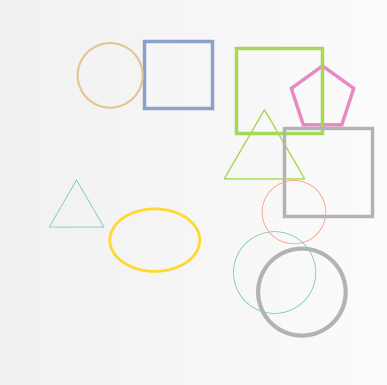[{"shape": "triangle", "thickness": 0.5, "radius": 0.41, "center": [0.198, 0.451]}, {"shape": "circle", "thickness": 0.5, "radius": 0.53, "center": [0.709, 0.292]}, {"shape": "circle", "thickness": 0.5, "radius": 0.41, "center": [0.759, 0.449]}, {"shape": "square", "thickness": 2.5, "radius": 0.44, "center": [0.459, 0.807]}, {"shape": "pentagon", "thickness": 2.5, "radius": 0.42, "center": [0.832, 0.744]}, {"shape": "triangle", "thickness": 1, "radius": 0.6, "center": [0.683, 0.595]}, {"shape": "square", "thickness": 2.5, "radius": 0.55, "center": [0.72, 0.765]}, {"shape": "oval", "thickness": 2, "radius": 0.58, "center": [0.4, 0.376]}, {"shape": "circle", "thickness": 1.5, "radius": 0.42, "center": [0.284, 0.804]}, {"shape": "circle", "thickness": 3, "radius": 0.56, "center": [0.779, 0.241]}, {"shape": "square", "thickness": 2.5, "radius": 0.57, "center": [0.847, 0.554]}]